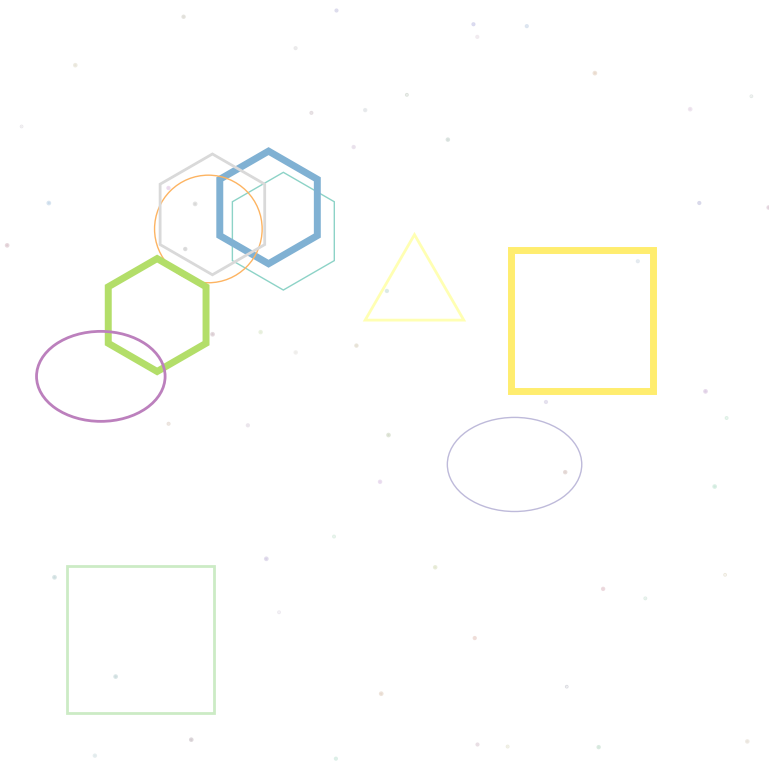[{"shape": "hexagon", "thickness": 0.5, "radius": 0.38, "center": [0.368, 0.7]}, {"shape": "triangle", "thickness": 1, "radius": 0.37, "center": [0.538, 0.621]}, {"shape": "oval", "thickness": 0.5, "radius": 0.44, "center": [0.668, 0.397]}, {"shape": "hexagon", "thickness": 2.5, "radius": 0.37, "center": [0.349, 0.731]}, {"shape": "circle", "thickness": 0.5, "radius": 0.35, "center": [0.271, 0.703]}, {"shape": "hexagon", "thickness": 2.5, "radius": 0.37, "center": [0.204, 0.591]}, {"shape": "hexagon", "thickness": 1, "radius": 0.39, "center": [0.276, 0.722]}, {"shape": "oval", "thickness": 1, "radius": 0.42, "center": [0.131, 0.511]}, {"shape": "square", "thickness": 1, "radius": 0.48, "center": [0.182, 0.17]}, {"shape": "square", "thickness": 2.5, "radius": 0.46, "center": [0.756, 0.583]}]